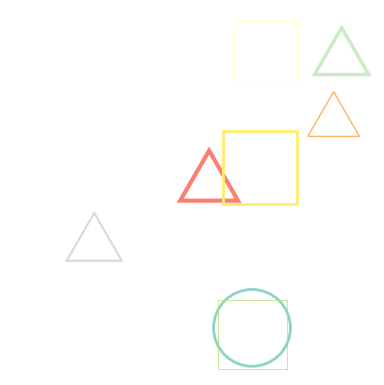[{"shape": "circle", "thickness": 2, "radius": 0.5, "center": [0.655, 0.148]}, {"shape": "square", "thickness": 0.5, "radius": 0.41, "center": [0.691, 0.865]}, {"shape": "triangle", "thickness": 3, "radius": 0.43, "center": [0.543, 0.522]}, {"shape": "triangle", "thickness": 1, "radius": 0.39, "center": [0.867, 0.684]}, {"shape": "square", "thickness": 0.5, "radius": 0.45, "center": [0.656, 0.131]}, {"shape": "triangle", "thickness": 1.5, "radius": 0.41, "center": [0.245, 0.364]}, {"shape": "triangle", "thickness": 2.5, "radius": 0.41, "center": [0.887, 0.847]}, {"shape": "square", "thickness": 2, "radius": 0.48, "center": [0.675, 0.565]}]